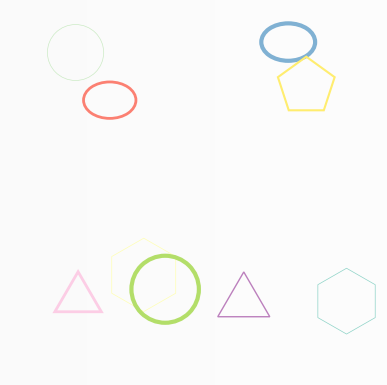[{"shape": "hexagon", "thickness": 0.5, "radius": 0.43, "center": [0.894, 0.218]}, {"shape": "hexagon", "thickness": 0.5, "radius": 0.48, "center": [0.371, 0.286]}, {"shape": "oval", "thickness": 2, "radius": 0.34, "center": [0.283, 0.74]}, {"shape": "oval", "thickness": 3, "radius": 0.35, "center": [0.744, 0.891]}, {"shape": "circle", "thickness": 3, "radius": 0.44, "center": [0.426, 0.249]}, {"shape": "triangle", "thickness": 2, "radius": 0.35, "center": [0.202, 0.225]}, {"shape": "triangle", "thickness": 1, "radius": 0.39, "center": [0.629, 0.216]}, {"shape": "circle", "thickness": 0.5, "radius": 0.36, "center": [0.195, 0.864]}, {"shape": "pentagon", "thickness": 1.5, "radius": 0.38, "center": [0.79, 0.776]}]